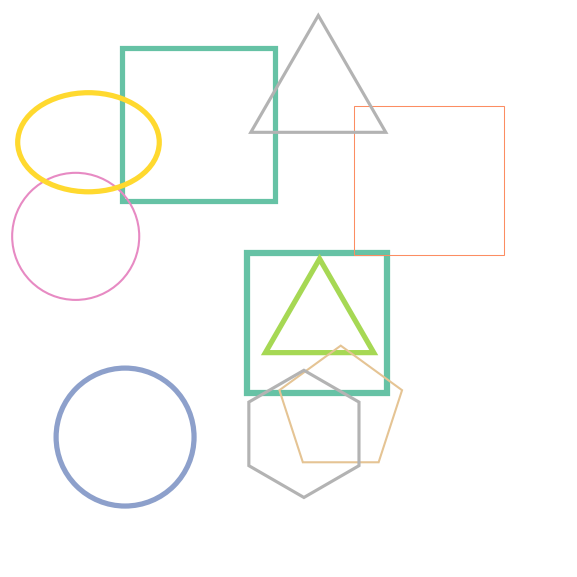[{"shape": "square", "thickness": 2.5, "radius": 0.66, "center": [0.343, 0.784]}, {"shape": "square", "thickness": 3, "radius": 0.6, "center": [0.549, 0.44]}, {"shape": "square", "thickness": 0.5, "radius": 0.65, "center": [0.743, 0.686]}, {"shape": "circle", "thickness": 2.5, "radius": 0.6, "center": [0.217, 0.242]}, {"shape": "circle", "thickness": 1, "radius": 0.55, "center": [0.131, 0.59]}, {"shape": "triangle", "thickness": 2.5, "radius": 0.54, "center": [0.553, 0.443]}, {"shape": "oval", "thickness": 2.5, "radius": 0.61, "center": [0.153, 0.753]}, {"shape": "pentagon", "thickness": 1, "radius": 0.56, "center": [0.59, 0.289]}, {"shape": "hexagon", "thickness": 1.5, "radius": 0.55, "center": [0.526, 0.248]}, {"shape": "triangle", "thickness": 1.5, "radius": 0.67, "center": [0.551, 0.837]}]